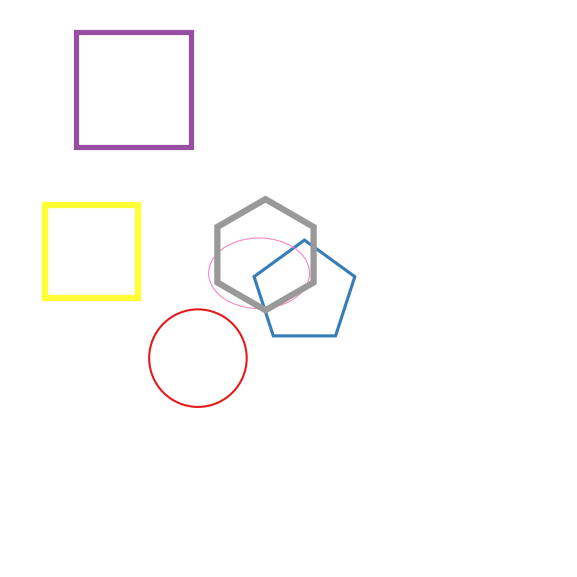[{"shape": "circle", "thickness": 1, "radius": 0.42, "center": [0.343, 0.379]}, {"shape": "pentagon", "thickness": 1.5, "radius": 0.46, "center": [0.527, 0.492]}, {"shape": "square", "thickness": 2.5, "radius": 0.5, "center": [0.231, 0.844]}, {"shape": "square", "thickness": 3, "radius": 0.4, "center": [0.158, 0.564]}, {"shape": "oval", "thickness": 0.5, "radius": 0.44, "center": [0.449, 0.526]}, {"shape": "hexagon", "thickness": 3, "radius": 0.48, "center": [0.46, 0.558]}]